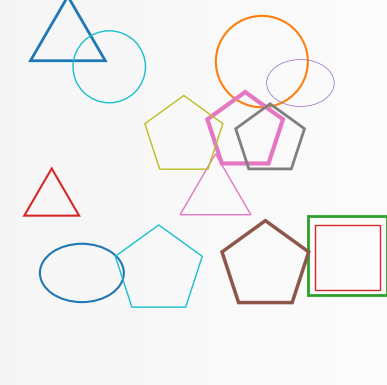[{"shape": "triangle", "thickness": 2, "radius": 0.56, "center": [0.175, 0.898]}, {"shape": "oval", "thickness": 1.5, "radius": 0.54, "center": [0.211, 0.291]}, {"shape": "circle", "thickness": 1.5, "radius": 0.59, "center": [0.676, 0.84]}, {"shape": "square", "thickness": 2, "radius": 0.51, "center": [0.896, 0.336]}, {"shape": "triangle", "thickness": 1.5, "radius": 0.41, "center": [0.133, 0.481]}, {"shape": "square", "thickness": 1, "radius": 0.42, "center": [0.897, 0.33]}, {"shape": "oval", "thickness": 0.5, "radius": 0.44, "center": [0.775, 0.784]}, {"shape": "pentagon", "thickness": 2.5, "radius": 0.59, "center": [0.685, 0.309]}, {"shape": "pentagon", "thickness": 3, "radius": 0.51, "center": [0.633, 0.658]}, {"shape": "triangle", "thickness": 1, "radius": 0.53, "center": [0.556, 0.495]}, {"shape": "pentagon", "thickness": 2, "radius": 0.47, "center": [0.697, 0.637]}, {"shape": "pentagon", "thickness": 1, "radius": 0.53, "center": [0.474, 0.646]}, {"shape": "circle", "thickness": 1, "radius": 0.47, "center": [0.282, 0.827]}, {"shape": "pentagon", "thickness": 1, "radius": 0.59, "center": [0.41, 0.298]}]